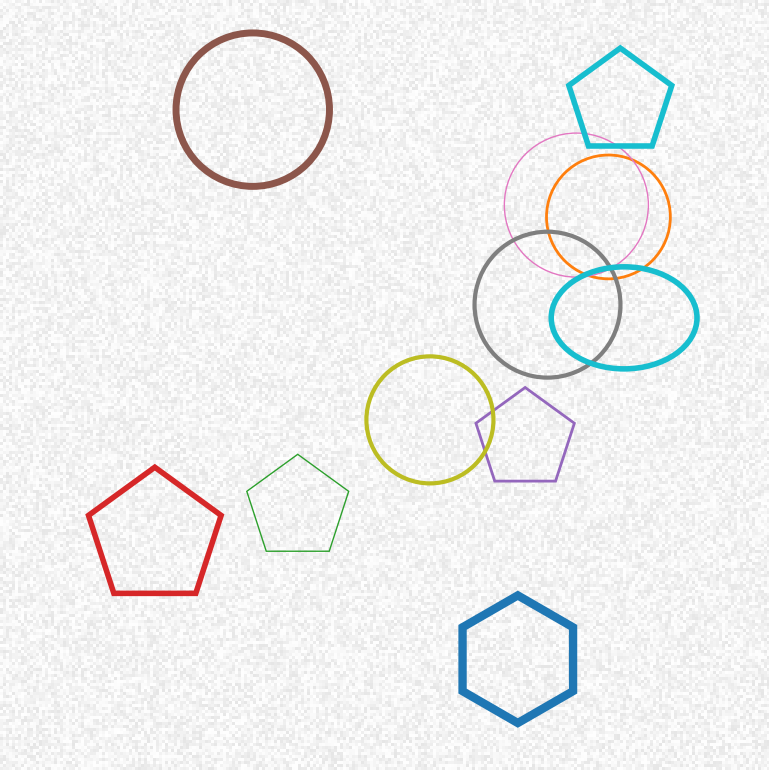[{"shape": "hexagon", "thickness": 3, "radius": 0.41, "center": [0.672, 0.144]}, {"shape": "circle", "thickness": 1, "radius": 0.4, "center": [0.79, 0.718]}, {"shape": "pentagon", "thickness": 0.5, "radius": 0.35, "center": [0.387, 0.34]}, {"shape": "pentagon", "thickness": 2, "radius": 0.45, "center": [0.201, 0.303]}, {"shape": "pentagon", "thickness": 1, "radius": 0.34, "center": [0.682, 0.43]}, {"shape": "circle", "thickness": 2.5, "radius": 0.5, "center": [0.328, 0.858]}, {"shape": "circle", "thickness": 0.5, "radius": 0.47, "center": [0.749, 0.734]}, {"shape": "circle", "thickness": 1.5, "radius": 0.47, "center": [0.711, 0.604]}, {"shape": "circle", "thickness": 1.5, "radius": 0.41, "center": [0.558, 0.455]}, {"shape": "oval", "thickness": 2, "radius": 0.47, "center": [0.811, 0.587]}, {"shape": "pentagon", "thickness": 2, "radius": 0.35, "center": [0.806, 0.867]}]